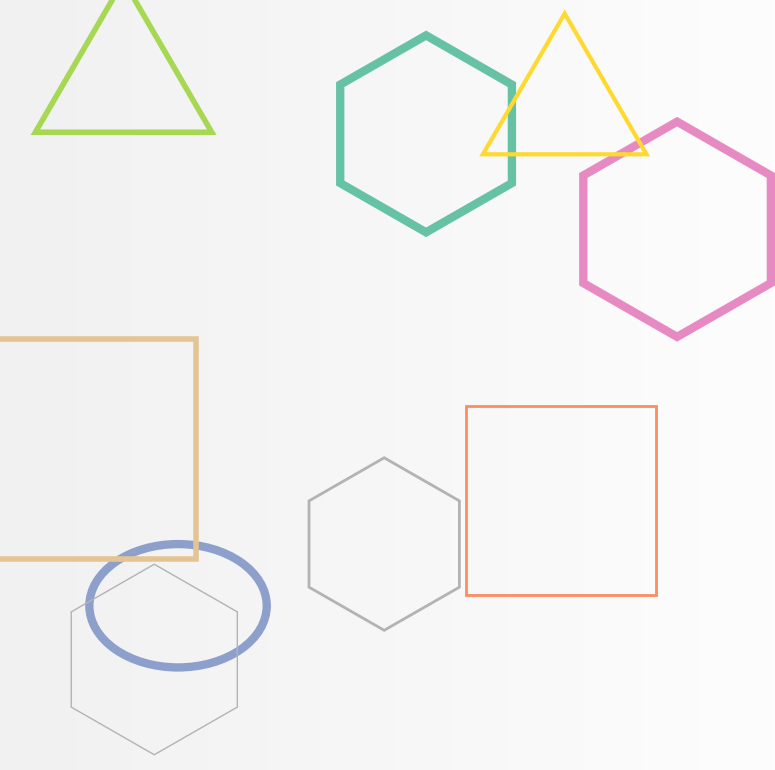[{"shape": "hexagon", "thickness": 3, "radius": 0.64, "center": [0.55, 0.826]}, {"shape": "square", "thickness": 1, "radius": 0.61, "center": [0.724, 0.35]}, {"shape": "oval", "thickness": 3, "radius": 0.57, "center": [0.23, 0.213]}, {"shape": "hexagon", "thickness": 3, "radius": 0.7, "center": [0.874, 0.702]}, {"shape": "triangle", "thickness": 2, "radius": 0.66, "center": [0.159, 0.894]}, {"shape": "triangle", "thickness": 1.5, "radius": 0.61, "center": [0.729, 0.861]}, {"shape": "square", "thickness": 2, "radius": 0.71, "center": [0.111, 0.417]}, {"shape": "hexagon", "thickness": 0.5, "radius": 0.62, "center": [0.199, 0.144]}, {"shape": "hexagon", "thickness": 1, "radius": 0.56, "center": [0.496, 0.293]}]